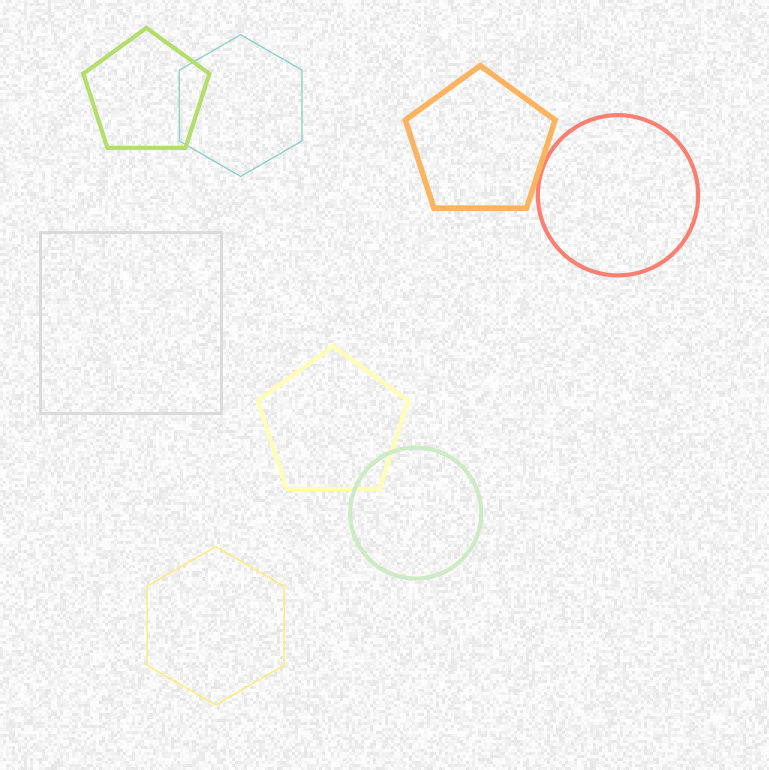[{"shape": "hexagon", "thickness": 0.5, "radius": 0.46, "center": [0.313, 0.863]}, {"shape": "pentagon", "thickness": 1.5, "radius": 0.51, "center": [0.433, 0.448]}, {"shape": "circle", "thickness": 1.5, "radius": 0.52, "center": [0.803, 0.746]}, {"shape": "pentagon", "thickness": 2, "radius": 0.51, "center": [0.624, 0.812]}, {"shape": "pentagon", "thickness": 1.5, "radius": 0.43, "center": [0.19, 0.878]}, {"shape": "square", "thickness": 1, "radius": 0.59, "center": [0.169, 0.581]}, {"shape": "circle", "thickness": 1.5, "radius": 0.43, "center": [0.54, 0.334]}, {"shape": "hexagon", "thickness": 0.5, "radius": 0.51, "center": [0.28, 0.187]}]